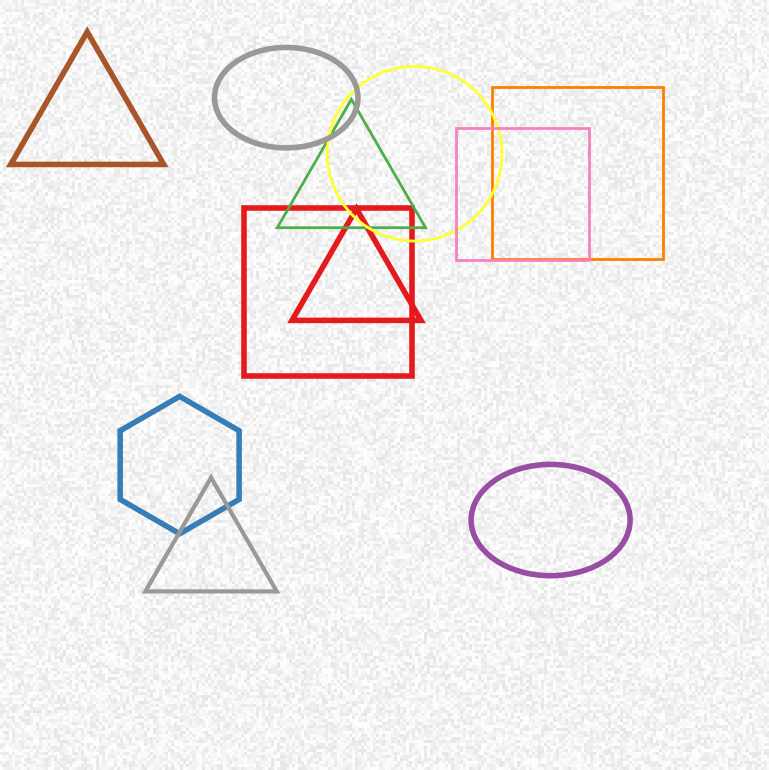[{"shape": "triangle", "thickness": 2, "radius": 0.48, "center": [0.463, 0.632]}, {"shape": "square", "thickness": 2, "radius": 0.55, "center": [0.426, 0.62]}, {"shape": "hexagon", "thickness": 2, "radius": 0.45, "center": [0.233, 0.396]}, {"shape": "triangle", "thickness": 1, "radius": 0.56, "center": [0.456, 0.76]}, {"shape": "oval", "thickness": 2, "radius": 0.52, "center": [0.715, 0.325]}, {"shape": "square", "thickness": 1, "radius": 0.56, "center": [0.75, 0.775]}, {"shape": "circle", "thickness": 1, "radius": 0.57, "center": [0.538, 0.8]}, {"shape": "triangle", "thickness": 2, "radius": 0.57, "center": [0.113, 0.844]}, {"shape": "square", "thickness": 1, "radius": 0.43, "center": [0.679, 0.748]}, {"shape": "triangle", "thickness": 1.5, "radius": 0.49, "center": [0.274, 0.281]}, {"shape": "oval", "thickness": 2, "radius": 0.47, "center": [0.372, 0.873]}]